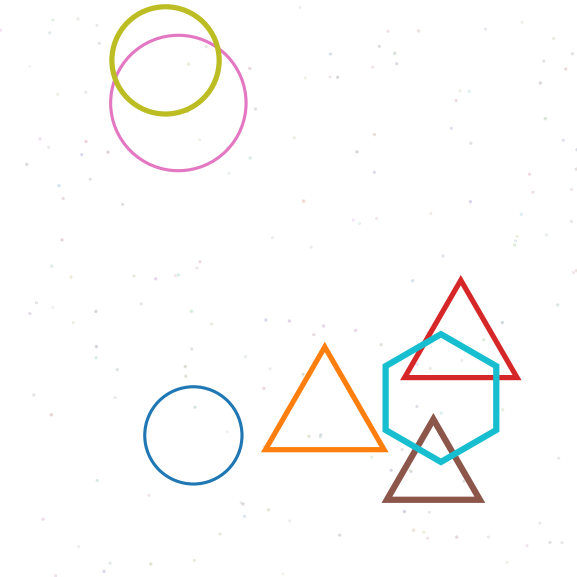[{"shape": "circle", "thickness": 1.5, "radius": 0.42, "center": [0.335, 0.245]}, {"shape": "triangle", "thickness": 2.5, "radius": 0.59, "center": [0.562, 0.28]}, {"shape": "triangle", "thickness": 2.5, "radius": 0.56, "center": [0.798, 0.402]}, {"shape": "triangle", "thickness": 3, "radius": 0.46, "center": [0.75, 0.18]}, {"shape": "circle", "thickness": 1.5, "radius": 0.59, "center": [0.309, 0.821]}, {"shape": "circle", "thickness": 2.5, "radius": 0.46, "center": [0.287, 0.895]}, {"shape": "hexagon", "thickness": 3, "radius": 0.55, "center": [0.764, 0.31]}]